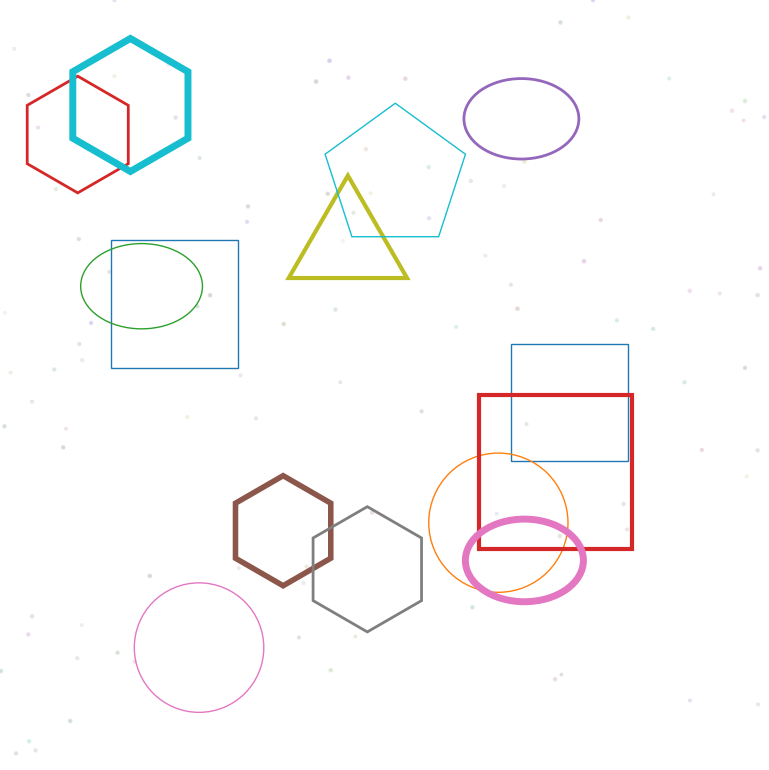[{"shape": "square", "thickness": 0.5, "radius": 0.41, "center": [0.227, 0.605]}, {"shape": "square", "thickness": 0.5, "radius": 0.38, "center": [0.739, 0.477]}, {"shape": "circle", "thickness": 0.5, "radius": 0.45, "center": [0.647, 0.321]}, {"shape": "oval", "thickness": 0.5, "radius": 0.4, "center": [0.184, 0.628]}, {"shape": "square", "thickness": 1.5, "radius": 0.5, "center": [0.721, 0.387]}, {"shape": "hexagon", "thickness": 1, "radius": 0.38, "center": [0.101, 0.825]}, {"shape": "oval", "thickness": 1, "radius": 0.37, "center": [0.677, 0.846]}, {"shape": "hexagon", "thickness": 2, "radius": 0.36, "center": [0.368, 0.311]}, {"shape": "circle", "thickness": 0.5, "radius": 0.42, "center": [0.259, 0.159]}, {"shape": "oval", "thickness": 2.5, "radius": 0.38, "center": [0.681, 0.272]}, {"shape": "hexagon", "thickness": 1, "radius": 0.41, "center": [0.477, 0.261]}, {"shape": "triangle", "thickness": 1.5, "radius": 0.44, "center": [0.452, 0.683]}, {"shape": "hexagon", "thickness": 2.5, "radius": 0.43, "center": [0.169, 0.864]}, {"shape": "pentagon", "thickness": 0.5, "radius": 0.48, "center": [0.513, 0.77]}]